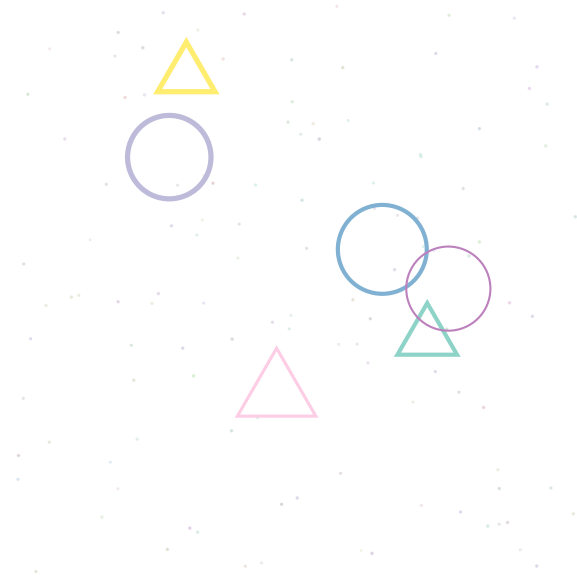[{"shape": "triangle", "thickness": 2, "radius": 0.3, "center": [0.74, 0.415]}, {"shape": "circle", "thickness": 2.5, "radius": 0.36, "center": [0.293, 0.727]}, {"shape": "circle", "thickness": 2, "radius": 0.38, "center": [0.662, 0.567]}, {"shape": "triangle", "thickness": 1.5, "radius": 0.39, "center": [0.479, 0.318]}, {"shape": "circle", "thickness": 1, "radius": 0.36, "center": [0.776, 0.499]}, {"shape": "triangle", "thickness": 2.5, "radius": 0.29, "center": [0.323, 0.869]}]